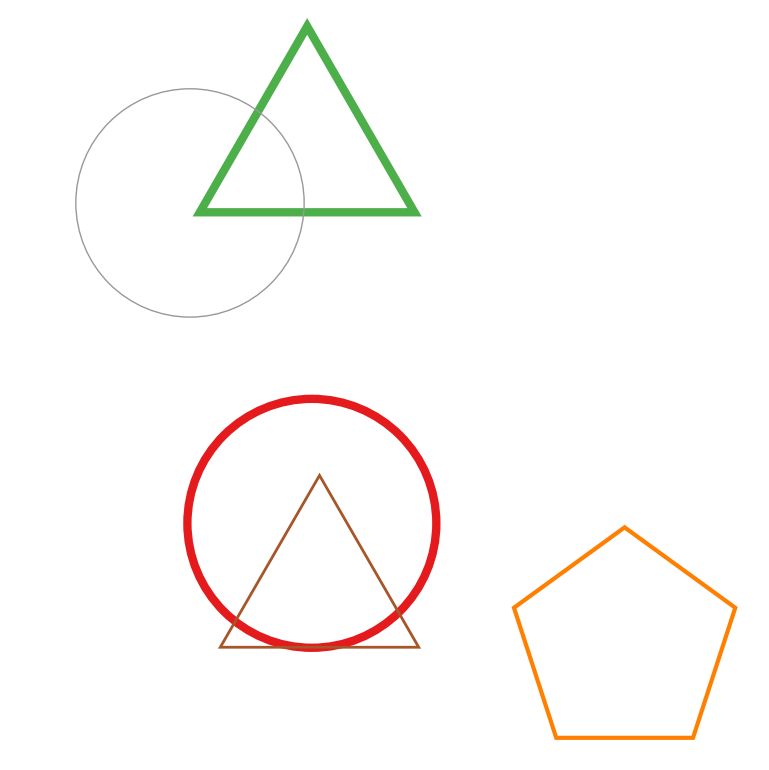[{"shape": "circle", "thickness": 3, "radius": 0.81, "center": [0.405, 0.32]}, {"shape": "triangle", "thickness": 3, "radius": 0.8, "center": [0.399, 0.805]}, {"shape": "pentagon", "thickness": 1.5, "radius": 0.76, "center": [0.811, 0.164]}, {"shape": "triangle", "thickness": 1, "radius": 0.74, "center": [0.415, 0.234]}, {"shape": "circle", "thickness": 0.5, "radius": 0.74, "center": [0.247, 0.736]}]